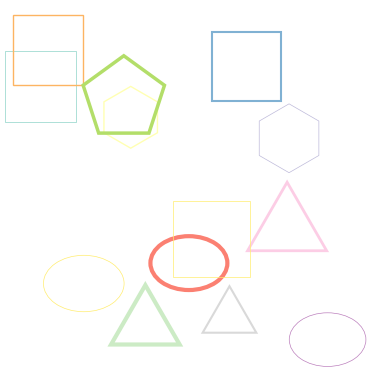[{"shape": "square", "thickness": 0.5, "radius": 0.46, "center": [0.105, 0.776]}, {"shape": "hexagon", "thickness": 1, "radius": 0.4, "center": [0.339, 0.695]}, {"shape": "hexagon", "thickness": 0.5, "radius": 0.45, "center": [0.751, 0.641]}, {"shape": "oval", "thickness": 3, "radius": 0.5, "center": [0.491, 0.317]}, {"shape": "square", "thickness": 1.5, "radius": 0.45, "center": [0.64, 0.827]}, {"shape": "square", "thickness": 1, "radius": 0.46, "center": [0.125, 0.871]}, {"shape": "pentagon", "thickness": 2.5, "radius": 0.56, "center": [0.322, 0.744]}, {"shape": "triangle", "thickness": 2, "radius": 0.59, "center": [0.746, 0.408]}, {"shape": "triangle", "thickness": 1.5, "radius": 0.4, "center": [0.596, 0.176]}, {"shape": "oval", "thickness": 0.5, "radius": 0.5, "center": [0.851, 0.118]}, {"shape": "triangle", "thickness": 3, "radius": 0.51, "center": [0.378, 0.157]}, {"shape": "oval", "thickness": 0.5, "radius": 0.52, "center": [0.218, 0.264]}, {"shape": "square", "thickness": 0.5, "radius": 0.5, "center": [0.548, 0.379]}]